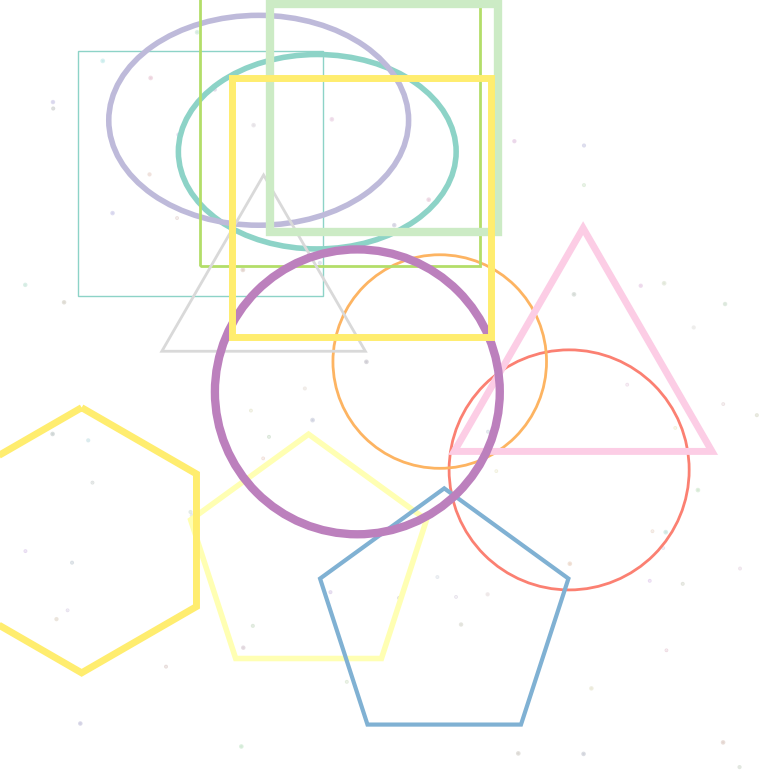[{"shape": "oval", "thickness": 2, "radius": 0.9, "center": [0.412, 0.803]}, {"shape": "square", "thickness": 0.5, "radius": 0.8, "center": [0.26, 0.775]}, {"shape": "pentagon", "thickness": 2, "radius": 0.81, "center": [0.401, 0.275]}, {"shape": "oval", "thickness": 2, "radius": 0.97, "center": [0.336, 0.844]}, {"shape": "circle", "thickness": 1, "radius": 0.78, "center": [0.739, 0.39]}, {"shape": "pentagon", "thickness": 1.5, "radius": 0.85, "center": [0.577, 0.196]}, {"shape": "circle", "thickness": 1, "radius": 0.69, "center": [0.571, 0.53]}, {"shape": "square", "thickness": 1, "radius": 0.91, "center": [0.442, 0.836]}, {"shape": "triangle", "thickness": 2.5, "radius": 0.97, "center": [0.757, 0.51]}, {"shape": "triangle", "thickness": 1, "radius": 0.76, "center": [0.342, 0.62]}, {"shape": "circle", "thickness": 3, "radius": 0.92, "center": [0.464, 0.491]}, {"shape": "square", "thickness": 3, "radius": 0.74, "center": [0.499, 0.847]}, {"shape": "square", "thickness": 2.5, "radius": 0.84, "center": [0.47, 0.73]}, {"shape": "hexagon", "thickness": 2.5, "radius": 0.86, "center": [0.106, 0.298]}]